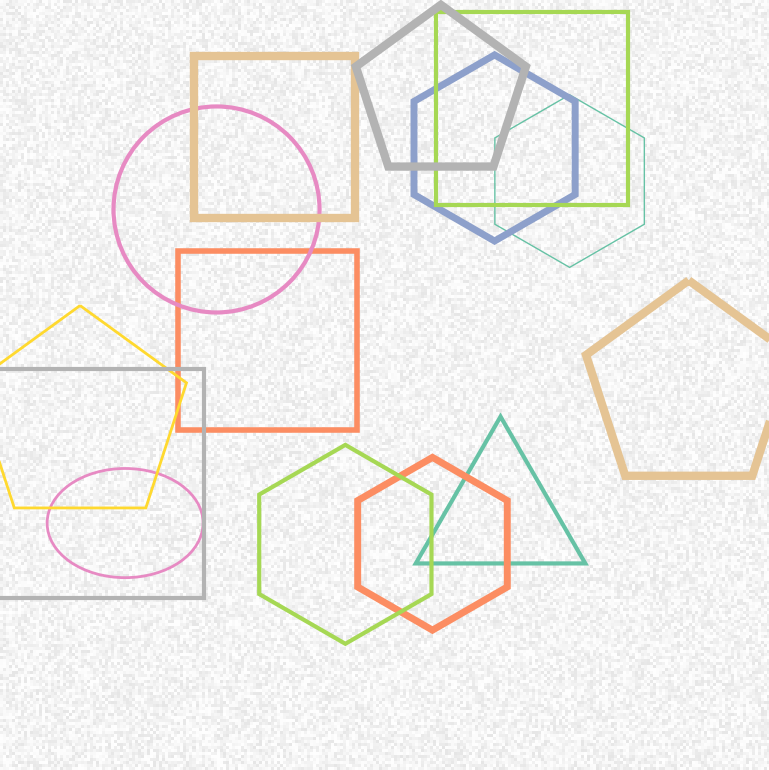[{"shape": "triangle", "thickness": 1.5, "radius": 0.64, "center": [0.65, 0.332]}, {"shape": "hexagon", "thickness": 0.5, "radius": 0.56, "center": [0.74, 0.765]}, {"shape": "hexagon", "thickness": 2.5, "radius": 0.56, "center": [0.562, 0.294]}, {"shape": "square", "thickness": 2, "radius": 0.58, "center": [0.347, 0.558]}, {"shape": "hexagon", "thickness": 2.5, "radius": 0.6, "center": [0.642, 0.808]}, {"shape": "circle", "thickness": 1.5, "radius": 0.67, "center": [0.281, 0.728]}, {"shape": "oval", "thickness": 1, "radius": 0.51, "center": [0.162, 0.321]}, {"shape": "hexagon", "thickness": 1.5, "radius": 0.65, "center": [0.449, 0.293]}, {"shape": "square", "thickness": 1.5, "radius": 0.63, "center": [0.691, 0.859]}, {"shape": "pentagon", "thickness": 1, "radius": 0.73, "center": [0.104, 0.458]}, {"shape": "square", "thickness": 3, "radius": 0.52, "center": [0.356, 0.822]}, {"shape": "pentagon", "thickness": 3, "radius": 0.7, "center": [0.894, 0.496]}, {"shape": "square", "thickness": 1.5, "radius": 0.74, "center": [0.117, 0.372]}, {"shape": "pentagon", "thickness": 3, "radius": 0.58, "center": [0.573, 0.878]}]